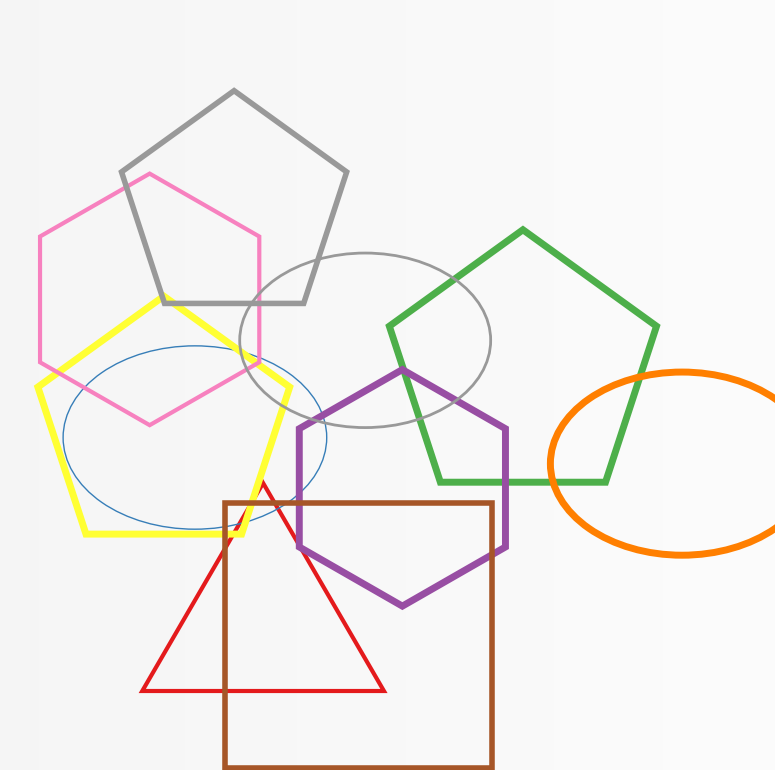[{"shape": "triangle", "thickness": 1.5, "radius": 0.9, "center": [0.339, 0.193]}, {"shape": "oval", "thickness": 0.5, "radius": 0.85, "center": [0.252, 0.432]}, {"shape": "pentagon", "thickness": 2.5, "radius": 0.91, "center": [0.675, 0.52]}, {"shape": "hexagon", "thickness": 2.5, "radius": 0.77, "center": [0.519, 0.366]}, {"shape": "oval", "thickness": 2.5, "radius": 0.85, "center": [0.88, 0.398]}, {"shape": "pentagon", "thickness": 2.5, "radius": 0.85, "center": [0.211, 0.445]}, {"shape": "square", "thickness": 2, "radius": 0.86, "center": [0.463, 0.175]}, {"shape": "hexagon", "thickness": 1.5, "radius": 0.82, "center": [0.193, 0.611]}, {"shape": "oval", "thickness": 1, "radius": 0.81, "center": [0.471, 0.558]}, {"shape": "pentagon", "thickness": 2, "radius": 0.76, "center": [0.302, 0.729]}]